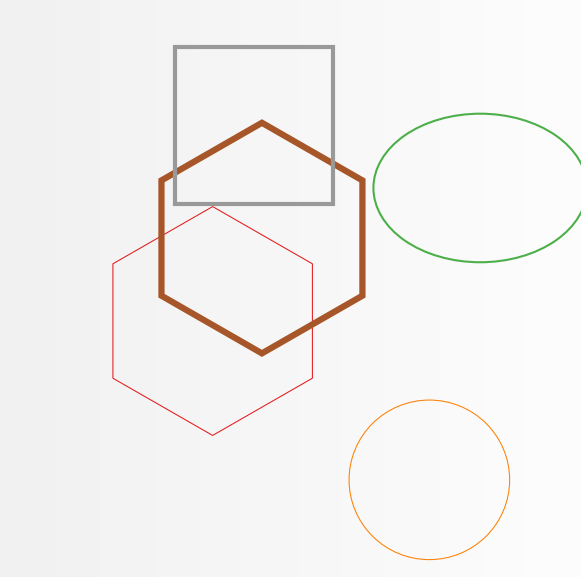[{"shape": "hexagon", "thickness": 0.5, "radius": 0.99, "center": [0.366, 0.443]}, {"shape": "oval", "thickness": 1, "radius": 0.92, "center": [0.826, 0.674]}, {"shape": "circle", "thickness": 0.5, "radius": 0.69, "center": [0.739, 0.168]}, {"shape": "hexagon", "thickness": 3, "radius": 1.0, "center": [0.451, 0.587]}, {"shape": "square", "thickness": 2, "radius": 0.68, "center": [0.436, 0.782]}]